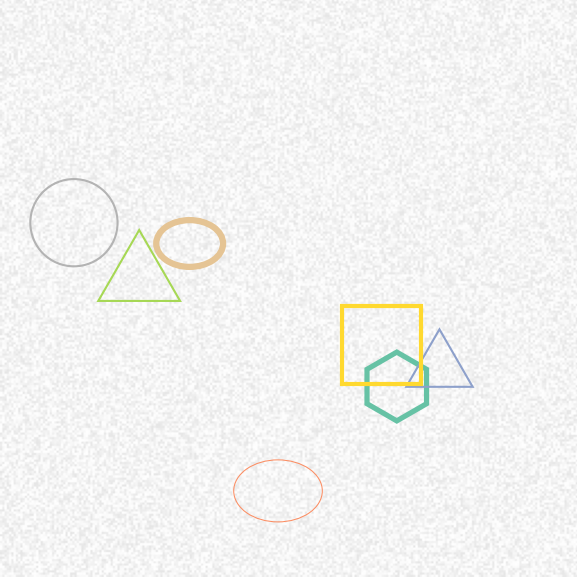[{"shape": "hexagon", "thickness": 2.5, "radius": 0.3, "center": [0.687, 0.33]}, {"shape": "oval", "thickness": 0.5, "radius": 0.38, "center": [0.481, 0.149]}, {"shape": "triangle", "thickness": 1, "radius": 0.33, "center": [0.761, 0.363]}, {"shape": "triangle", "thickness": 1, "radius": 0.41, "center": [0.241, 0.519]}, {"shape": "square", "thickness": 2, "radius": 0.34, "center": [0.661, 0.401]}, {"shape": "oval", "thickness": 3, "radius": 0.29, "center": [0.328, 0.577]}, {"shape": "circle", "thickness": 1, "radius": 0.38, "center": [0.128, 0.614]}]